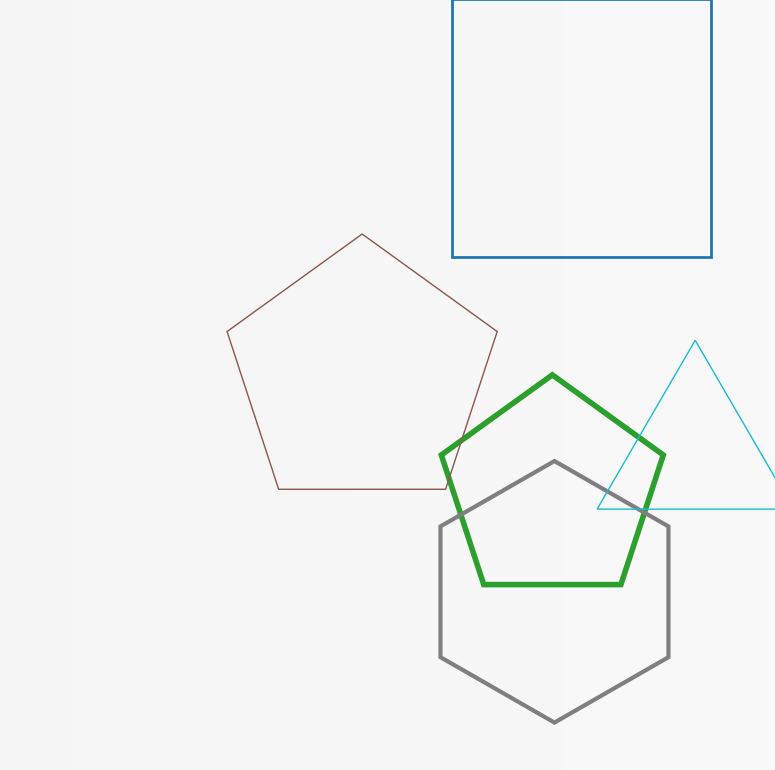[{"shape": "square", "thickness": 1, "radius": 0.84, "center": [0.75, 0.833]}, {"shape": "pentagon", "thickness": 2, "radius": 0.75, "center": [0.713, 0.363]}, {"shape": "pentagon", "thickness": 0.5, "radius": 0.92, "center": [0.467, 0.513]}, {"shape": "hexagon", "thickness": 1.5, "radius": 0.85, "center": [0.715, 0.231]}, {"shape": "triangle", "thickness": 0.5, "radius": 0.73, "center": [0.897, 0.412]}]